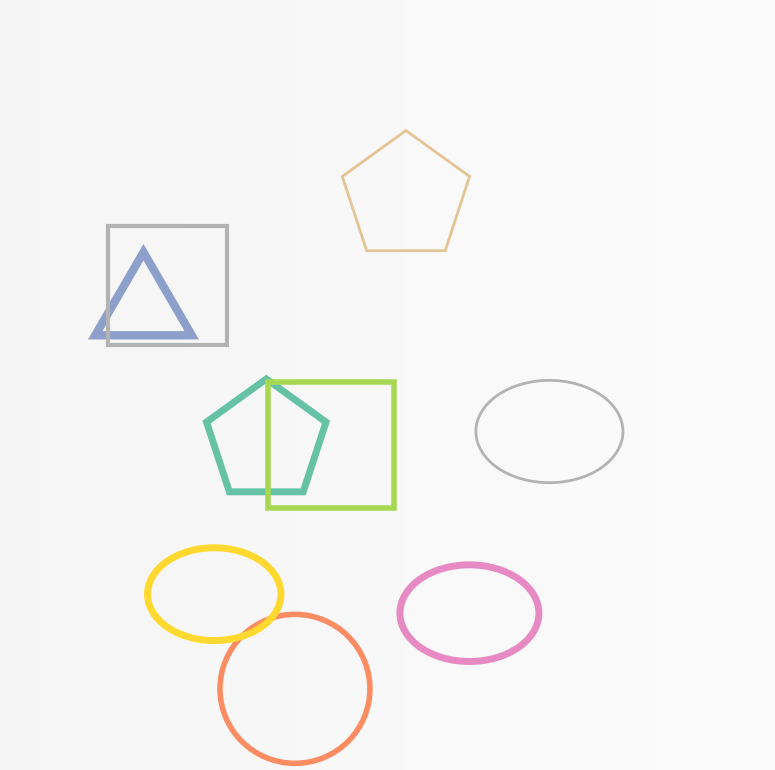[{"shape": "pentagon", "thickness": 2.5, "radius": 0.41, "center": [0.344, 0.427]}, {"shape": "circle", "thickness": 2, "radius": 0.48, "center": [0.381, 0.105]}, {"shape": "triangle", "thickness": 3, "radius": 0.36, "center": [0.185, 0.601]}, {"shape": "oval", "thickness": 2.5, "radius": 0.45, "center": [0.606, 0.204]}, {"shape": "square", "thickness": 2, "radius": 0.41, "center": [0.427, 0.422]}, {"shape": "oval", "thickness": 2.5, "radius": 0.43, "center": [0.276, 0.228]}, {"shape": "pentagon", "thickness": 1, "radius": 0.43, "center": [0.524, 0.744]}, {"shape": "oval", "thickness": 1, "radius": 0.47, "center": [0.709, 0.44]}, {"shape": "square", "thickness": 1.5, "radius": 0.39, "center": [0.216, 0.629]}]